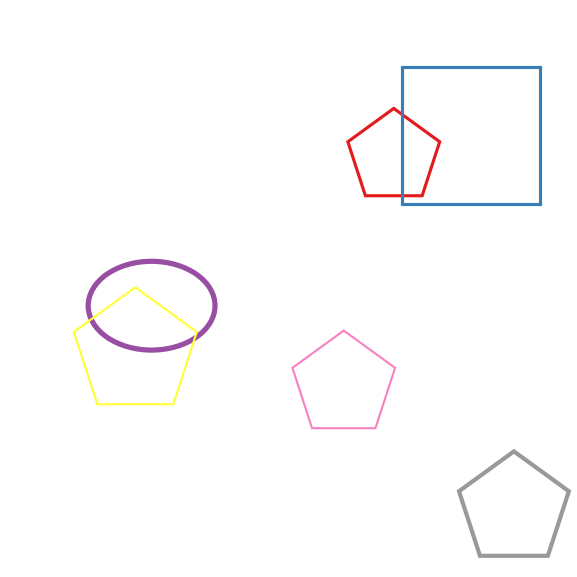[{"shape": "pentagon", "thickness": 1.5, "radius": 0.42, "center": [0.682, 0.728]}, {"shape": "square", "thickness": 1.5, "radius": 0.59, "center": [0.816, 0.765]}, {"shape": "oval", "thickness": 2.5, "radius": 0.55, "center": [0.263, 0.47]}, {"shape": "pentagon", "thickness": 1, "radius": 0.56, "center": [0.234, 0.39]}, {"shape": "pentagon", "thickness": 1, "radius": 0.47, "center": [0.595, 0.333]}, {"shape": "pentagon", "thickness": 2, "radius": 0.5, "center": [0.89, 0.118]}]